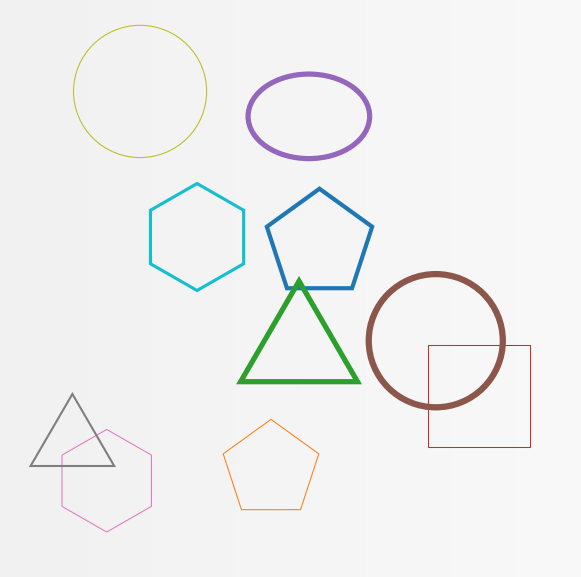[{"shape": "pentagon", "thickness": 2, "radius": 0.48, "center": [0.55, 0.577]}, {"shape": "pentagon", "thickness": 0.5, "radius": 0.43, "center": [0.466, 0.187]}, {"shape": "triangle", "thickness": 2.5, "radius": 0.58, "center": [0.515, 0.396]}, {"shape": "square", "thickness": 0.5, "radius": 0.44, "center": [0.824, 0.314]}, {"shape": "oval", "thickness": 2.5, "radius": 0.52, "center": [0.531, 0.798]}, {"shape": "circle", "thickness": 3, "radius": 0.58, "center": [0.75, 0.409]}, {"shape": "hexagon", "thickness": 0.5, "radius": 0.44, "center": [0.184, 0.167]}, {"shape": "triangle", "thickness": 1, "radius": 0.42, "center": [0.125, 0.234]}, {"shape": "circle", "thickness": 0.5, "radius": 0.57, "center": [0.241, 0.841]}, {"shape": "hexagon", "thickness": 1.5, "radius": 0.46, "center": [0.339, 0.589]}]